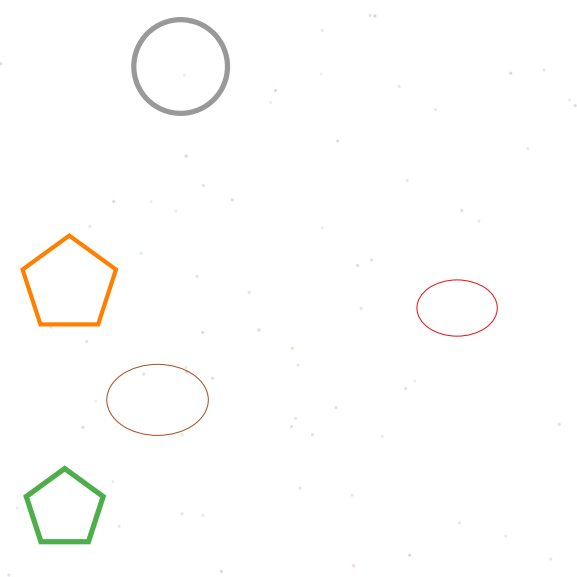[{"shape": "oval", "thickness": 0.5, "radius": 0.35, "center": [0.792, 0.466]}, {"shape": "pentagon", "thickness": 2.5, "radius": 0.35, "center": [0.112, 0.118]}, {"shape": "pentagon", "thickness": 2, "radius": 0.43, "center": [0.12, 0.506]}, {"shape": "oval", "thickness": 0.5, "radius": 0.44, "center": [0.273, 0.307]}, {"shape": "circle", "thickness": 2.5, "radius": 0.41, "center": [0.313, 0.884]}]